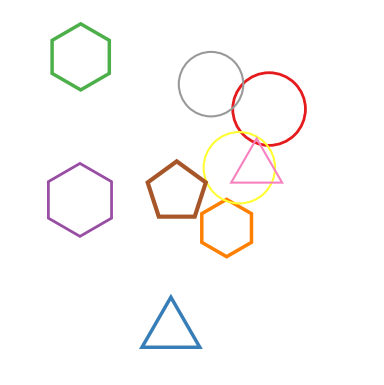[{"shape": "circle", "thickness": 2, "radius": 0.47, "center": [0.699, 0.717]}, {"shape": "triangle", "thickness": 2.5, "radius": 0.43, "center": [0.444, 0.141]}, {"shape": "hexagon", "thickness": 2.5, "radius": 0.43, "center": [0.21, 0.852]}, {"shape": "hexagon", "thickness": 2, "radius": 0.47, "center": [0.208, 0.481]}, {"shape": "hexagon", "thickness": 2.5, "radius": 0.37, "center": [0.589, 0.408]}, {"shape": "circle", "thickness": 1.5, "radius": 0.46, "center": [0.622, 0.564]}, {"shape": "pentagon", "thickness": 3, "radius": 0.4, "center": [0.459, 0.502]}, {"shape": "triangle", "thickness": 1.5, "radius": 0.38, "center": [0.667, 0.564]}, {"shape": "circle", "thickness": 1.5, "radius": 0.42, "center": [0.548, 0.781]}]